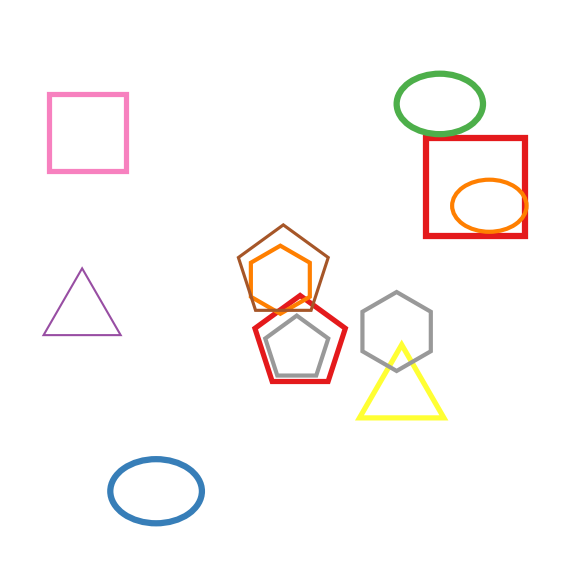[{"shape": "pentagon", "thickness": 2.5, "radius": 0.41, "center": [0.52, 0.405]}, {"shape": "square", "thickness": 3, "radius": 0.42, "center": [0.823, 0.675]}, {"shape": "oval", "thickness": 3, "radius": 0.4, "center": [0.27, 0.149]}, {"shape": "oval", "thickness": 3, "radius": 0.37, "center": [0.762, 0.819]}, {"shape": "triangle", "thickness": 1, "radius": 0.39, "center": [0.142, 0.457]}, {"shape": "oval", "thickness": 2, "radius": 0.32, "center": [0.847, 0.643]}, {"shape": "hexagon", "thickness": 2, "radius": 0.29, "center": [0.485, 0.515]}, {"shape": "triangle", "thickness": 2.5, "radius": 0.42, "center": [0.696, 0.318]}, {"shape": "pentagon", "thickness": 1.5, "radius": 0.41, "center": [0.491, 0.528]}, {"shape": "square", "thickness": 2.5, "radius": 0.33, "center": [0.152, 0.769]}, {"shape": "hexagon", "thickness": 2, "radius": 0.34, "center": [0.687, 0.425]}, {"shape": "pentagon", "thickness": 2, "radius": 0.29, "center": [0.514, 0.395]}]